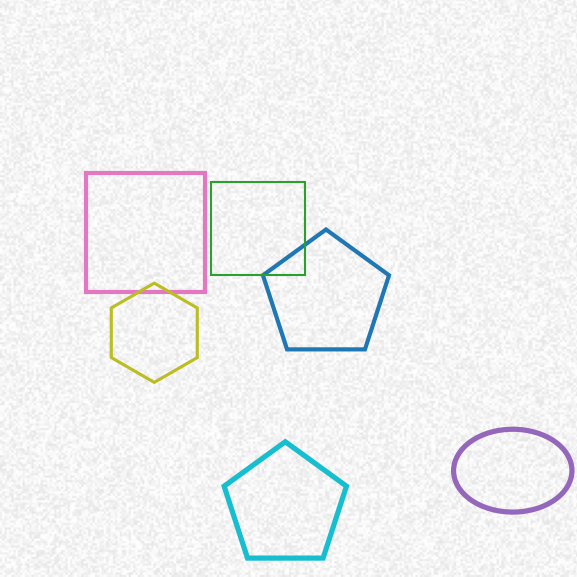[{"shape": "pentagon", "thickness": 2, "radius": 0.57, "center": [0.565, 0.487]}, {"shape": "square", "thickness": 1, "radius": 0.4, "center": [0.447, 0.604]}, {"shape": "oval", "thickness": 2.5, "radius": 0.51, "center": [0.888, 0.184]}, {"shape": "square", "thickness": 2, "radius": 0.52, "center": [0.252, 0.597]}, {"shape": "hexagon", "thickness": 1.5, "radius": 0.43, "center": [0.267, 0.423]}, {"shape": "pentagon", "thickness": 2.5, "radius": 0.56, "center": [0.494, 0.123]}]